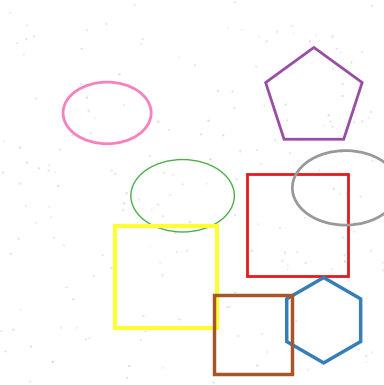[{"shape": "square", "thickness": 2, "radius": 0.66, "center": [0.773, 0.416]}, {"shape": "hexagon", "thickness": 2.5, "radius": 0.55, "center": [0.841, 0.168]}, {"shape": "oval", "thickness": 1, "radius": 0.67, "center": [0.474, 0.492]}, {"shape": "pentagon", "thickness": 2, "radius": 0.66, "center": [0.815, 0.745]}, {"shape": "square", "thickness": 3, "radius": 0.66, "center": [0.431, 0.281]}, {"shape": "square", "thickness": 2.5, "radius": 0.51, "center": [0.657, 0.132]}, {"shape": "oval", "thickness": 2, "radius": 0.57, "center": [0.278, 0.707]}, {"shape": "oval", "thickness": 2, "radius": 0.69, "center": [0.898, 0.512]}]